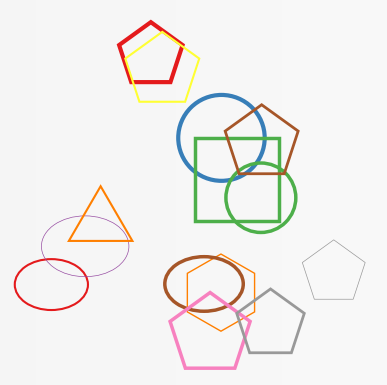[{"shape": "pentagon", "thickness": 3, "radius": 0.43, "center": [0.389, 0.856]}, {"shape": "oval", "thickness": 1.5, "radius": 0.47, "center": [0.133, 0.261]}, {"shape": "circle", "thickness": 3, "radius": 0.56, "center": [0.572, 0.642]}, {"shape": "circle", "thickness": 2.5, "radius": 0.45, "center": [0.673, 0.486]}, {"shape": "square", "thickness": 2.5, "radius": 0.54, "center": [0.612, 0.534]}, {"shape": "oval", "thickness": 0.5, "radius": 0.56, "center": [0.22, 0.36]}, {"shape": "triangle", "thickness": 1.5, "radius": 0.47, "center": [0.26, 0.422]}, {"shape": "hexagon", "thickness": 1, "radius": 0.5, "center": [0.57, 0.24]}, {"shape": "pentagon", "thickness": 1.5, "radius": 0.5, "center": [0.419, 0.817]}, {"shape": "oval", "thickness": 2.5, "radius": 0.51, "center": [0.527, 0.262]}, {"shape": "pentagon", "thickness": 2, "radius": 0.5, "center": [0.675, 0.629]}, {"shape": "pentagon", "thickness": 2.5, "radius": 0.54, "center": [0.542, 0.132]}, {"shape": "pentagon", "thickness": 2, "radius": 0.46, "center": [0.698, 0.158]}, {"shape": "pentagon", "thickness": 0.5, "radius": 0.43, "center": [0.861, 0.292]}]